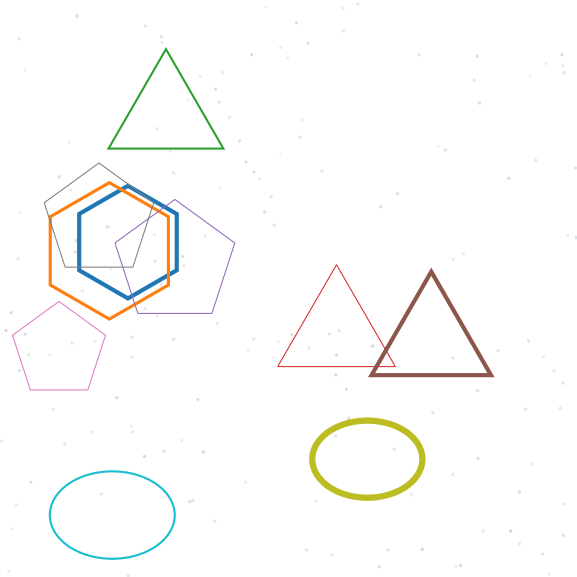[{"shape": "hexagon", "thickness": 2, "radius": 0.49, "center": [0.222, 0.58]}, {"shape": "hexagon", "thickness": 1.5, "radius": 0.59, "center": [0.189, 0.565]}, {"shape": "triangle", "thickness": 1, "radius": 0.57, "center": [0.287, 0.799]}, {"shape": "triangle", "thickness": 0.5, "radius": 0.59, "center": [0.583, 0.423]}, {"shape": "pentagon", "thickness": 0.5, "radius": 0.55, "center": [0.303, 0.545]}, {"shape": "triangle", "thickness": 2, "radius": 0.6, "center": [0.747, 0.409]}, {"shape": "pentagon", "thickness": 0.5, "radius": 0.42, "center": [0.102, 0.392]}, {"shape": "pentagon", "thickness": 0.5, "radius": 0.5, "center": [0.171, 0.617]}, {"shape": "oval", "thickness": 3, "radius": 0.48, "center": [0.636, 0.204]}, {"shape": "oval", "thickness": 1, "radius": 0.54, "center": [0.194, 0.107]}]